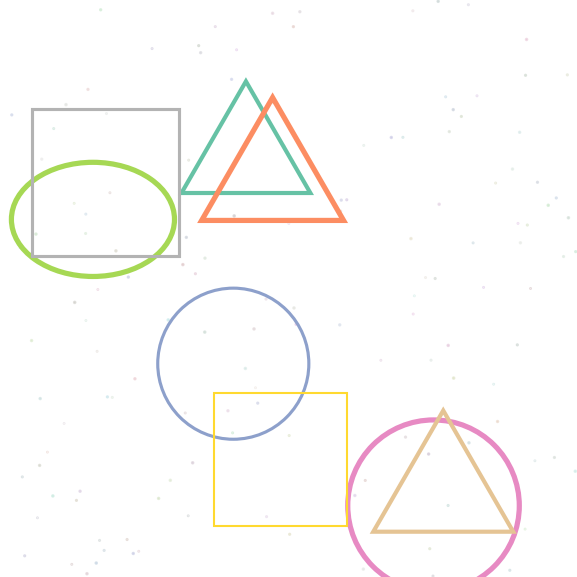[{"shape": "triangle", "thickness": 2, "radius": 0.64, "center": [0.426, 0.729]}, {"shape": "triangle", "thickness": 2.5, "radius": 0.71, "center": [0.472, 0.688]}, {"shape": "circle", "thickness": 1.5, "radius": 0.65, "center": [0.404, 0.369]}, {"shape": "circle", "thickness": 2.5, "radius": 0.74, "center": [0.751, 0.123]}, {"shape": "oval", "thickness": 2.5, "radius": 0.71, "center": [0.161, 0.619]}, {"shape": "square", "thickness": 1, "radius": 0.57, "center": [0.486, 0.204]}, {"shape": "triangle", "thickness": 2, "radius": 0.7, "center": [0.768, 0.148]}, {"shape": "square", "thickness": 1.5, "radius": 0.64, "center": [0.183, 0.684]}]